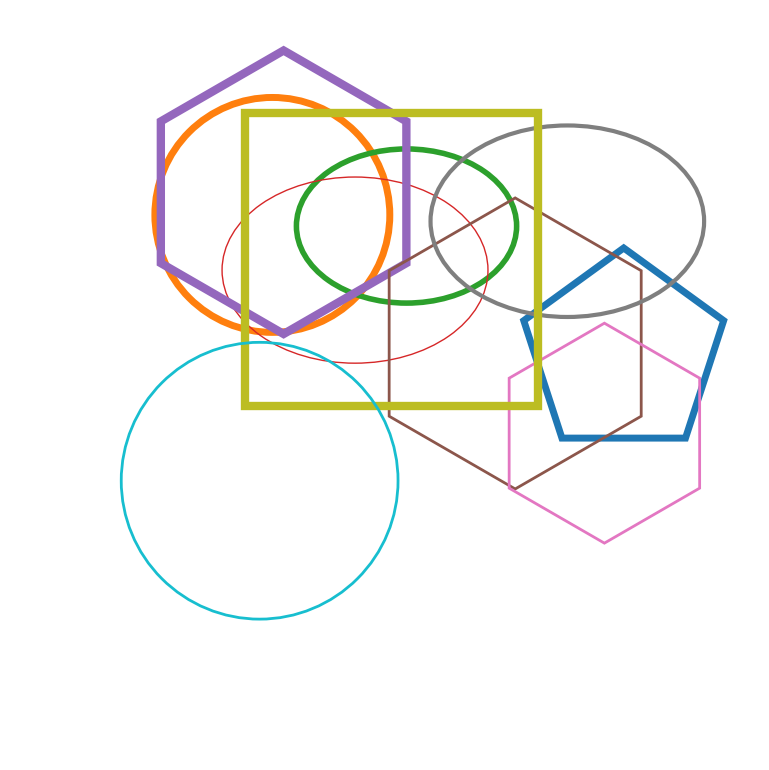[{"shape": "pentagon", "thickness": 2.5, "radius": 0.68, "center": [0.81, 0.541]}, {"shape": "circle", "thickness": 2.5, "radius": 0.76, "center": [0.354, 0.721]}, {"shape": "oval", "thickness": 2, "radius": 0.71, "center": [0.528, 0.706]}, {"shape": "oval", "thickness": 0.5, "radius": 0.86, "center": [0.461, 0.649]}, {"shape": "hexagon", "thickness": 3, "radius": 0.92, "center": [0.368, 0.75]}, {"shape": "hexagon", "thickness": 1, "radius": 0.94, "center": [0.669, 0.554]}, {"shape": "hexagon", "thickness": 1, "radius": 0.71, "center": [0.785, 0.437]}, {"shape": "oval", "thickness": 1.5, "radius": 0.89, "center": [0.737, 0.713]}, {"shape": "square", "thickness": 3, "radius": 0.95, "center": [0.508, 0.663]}, {"shape": "circle", "thickness": 1, "radius": 0.9, "center": [0.337, 0.376]}]